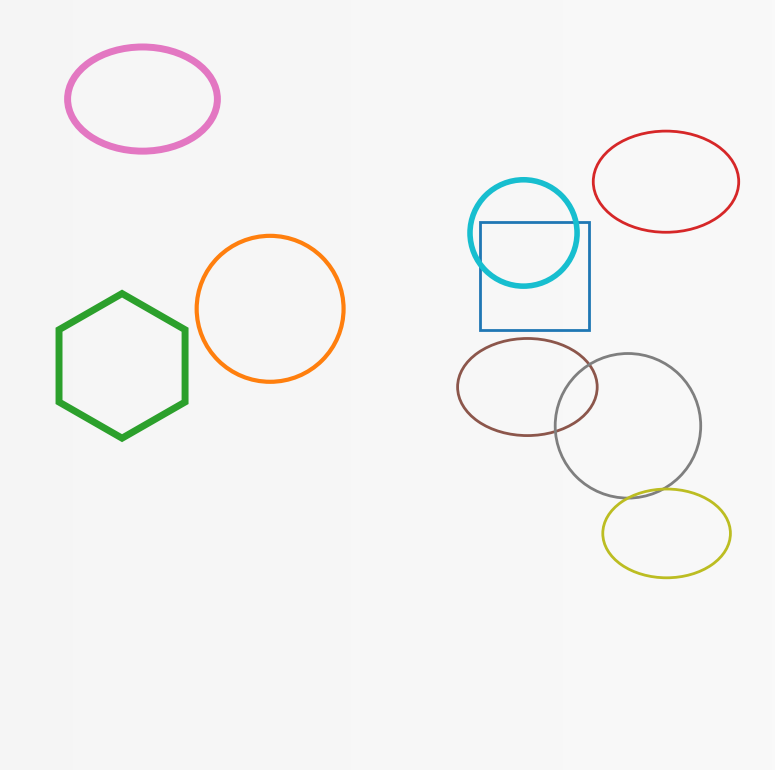[{"shape": "square", "thickness": 1, "radius": 0.35, "center": [0.689, 0.641]}, {"shape": "circle", "thickness": 1.5, "radius": 0.47, "center": [0.349, 0.599]}, {"shape": "hexagon", "thickness": 2.5, "radius": 0.47, "center": [0.157, 0.525]}, {"shape": "oval", "thickness": 1, "radius": 0.47, "center": [0.859, 0.764]}, {"shape": "oval", "thickness": 1, "radius": 0.45, "center": [0.681, 0.497]}, {"shape": "oval", "thickness": 2.5, "radius": 0.48, "center": [0.184, 0.871]}, {"shape": "circle", "thickness": 1, "radius": 0.47, "center": [0.81, 0.447]}, {"shape": "oval", "thickness": 1, "radius": 0.41, "center": [0.86, 0.307]}, {"shape": "circle", "thickness": 2, "radius": 0.35, "center": [0.676, 0.697]}]